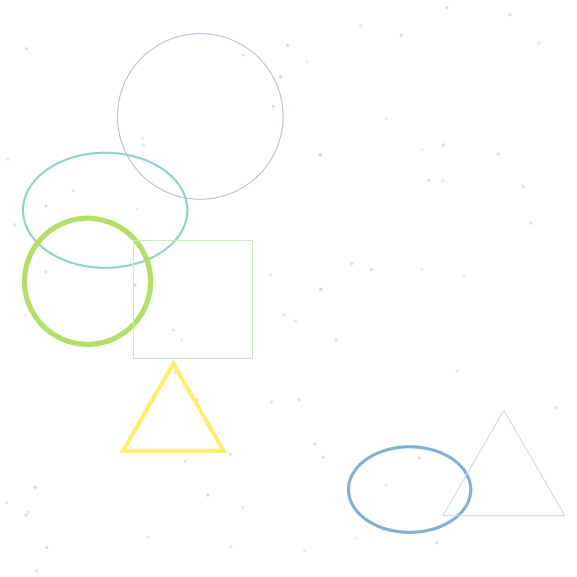[{"shape": "oval", "thickness": 1, "radius": 0.71, "center": [0.182, 0.635]}, {"shape": "circle", "thickness": 0.5, "radius": 0.72, "center": [0.347, 0.798]}, {"shape": "oval", "thickness": 1.5, "radius": 0.53, "center": [0.709, 0.151]}, {"shape": "circle", "thickness": 2.5, "radius": 0.55, "center": [0.152, 0.512]}, {"shape": "triangle", "thickness": 0.5, "radius": 0.61, "center": [0.873, 0.167]}, {"shape": "square", "thickness": 0.5, "radius": 0.51, "center": [0.333, 0.481]}, {"shape": "triangle", "thickness": 2, "radius": 0.5, "center": [0.3, 0.269]}]